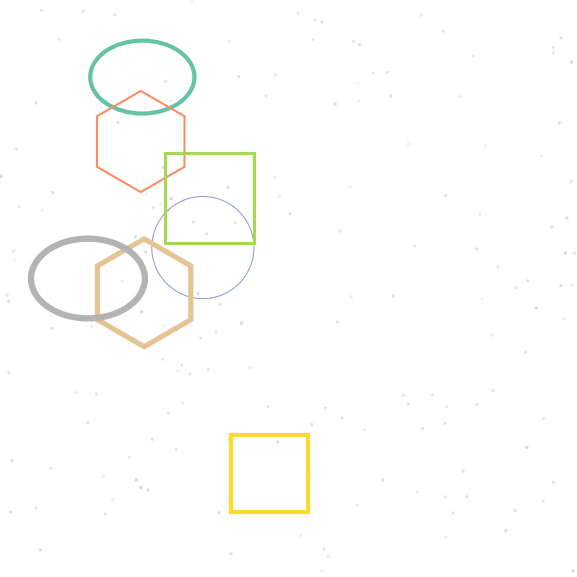[{"shape": "oval", "thickness": 2, "radius": 0.45, "center": [0.246, 0.866]}, {"shape": "hexagon", "thickness": 1, "radius": 0.44, "center": [0.244, 0.754]}, {"shape": "circle", "thickness": 0.5, "radius": 0.44, "center": [0.351, 0.571]}, {"shape": "square", "thickness": 1.5, "radius": 0.39, "center": [0.363, 0.656]}, {"shape": "square", "thickness": 2, "radius": 0.34, "center": [0.467, 0.179]}, {"shape": "hexagon", "thickness": 2.5, "radius": 0.47, "center": [0.25, 0.492]}, {"shape": "oval", "thickness": 3, "radius": 0.49, "center": [0.152, 0.517]}]